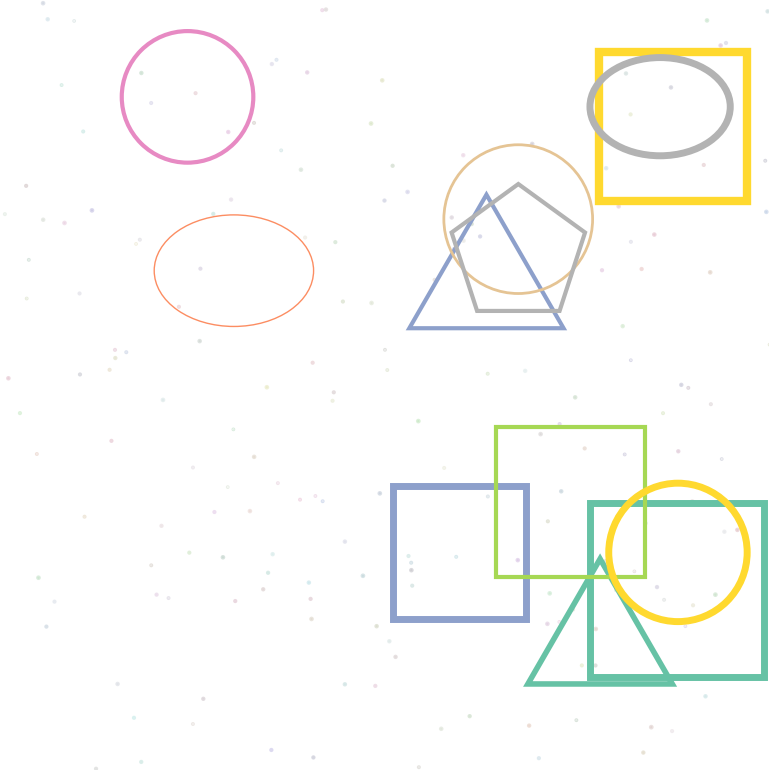[{"shape": "square", "thickness": 2.5, "radius": 0.56, "center": [0.88, 0.234]}, {"shape": "triangle", "thickness": 2, "radius": 0.54, "center": [0.779, 0.166]}, {"shape": "oval", "thickness": 0.5, "radius": 0.52, "center": [0.304, 0.648]}, {"shape": "square", "thickness": 2.5, "radius": 0.43, "center": [0.597, 0.283]}, {"shape": "triangle", "thickness": 1.5, "radius": 0.58, "center": [0.632, 0.632]}, {"shape": "circle", "thickness": 1.5, "radius": 0.43, "center": [0.244, 0.874]}, {"shape": "square", "thickness": 1.5, "radius": 0.48, "center": [0.741, 0.348]}, {"shape": "circle", "thickness": 2.5, "radius": 0.45, "center": [0.88, 0.283]}, {"shape": "square", "thickness": 3, "radius": 0.48, "center": [0.874, 0.836]}, {"shape": "circle", "thickness": 1, "radius": 0.48, "center": [0.673, 0.715]}, {"shape": "oval", "thickness": 2.5, "radius": 0.46, "center": [0.857, 0.861]}, {"shape": "pentagon", "thickness": 1.5, "radius": 0.46, "center": [0.673, 0.67]}]